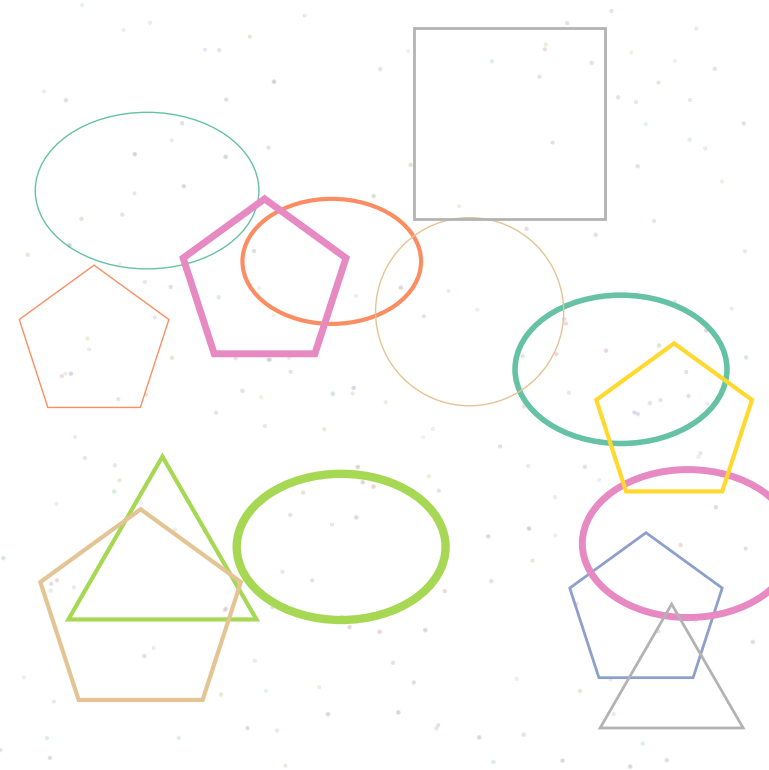[{"shape": "oval", "thickness": 2, "radius": 0.69, "center": [0.807, 0.52]}, {"shape": "oval", "thickness": 0.5, "radius": 0.73, "center": [0.191, 0.752]}, {"shape": "oval", "thickness": 1.5, "radius": 0.58, "center": [0.431, 0.661]}, {"shape": "pentagon", "thickness": 0.5, "radius": 0.51, "center": [0.122, 0.553]}, {"shape": "pentagon", "thickness": 1, "radius": 0.52, "center": [0.839, 0.204]}, {"shape": "oval", "thickness": 2.5, "radius": 0.69, "center": [0.893, 0.294]}, {"shape": "pentagon", "thickness": 2.5, "radius": 0.56, "center": [0.344, 0.631]}, {"shape": "triangle", "thickness": 1.5, "radius": 0.71, "center": [0.211, 0.266]}, {"shape": "oval", "thickness": 3, "radius": 0.68, "center": [0.443, 0.29]}, {"shape": "pentagon", "thickness": 1.5, "radius": 0.53, "center": [0.875, 0.448]}, {"shape": "circle", "thickness": 0.5, "radius": 0.61, "center": [0.61, 0.595]}, {"shape": "pentagon", "thickness": 1.5, "radius": 0.68, "center": [0.183, 0.202]}, {"shape": "square", "thickness": 1, "radius": 0.62, "center": [0.661, 0.84]}, {"shape": "triangle", "thickness": 1, "radius": 0.54, "center": [0.872, 0.108]}]